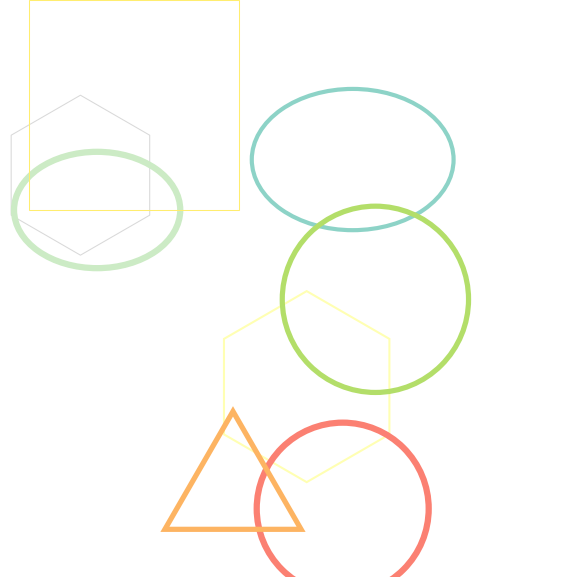[{"shape": "oval", "thickness": 2, "radius": 0.87, "center": [0.611, 0.723]}, {"shape": "hexagon", "thickness": 1, "radius": 0.83, "center": [0.531, 0.33]}, {"shape": "circle", "thickness": 3, "radius": 0.74, "center": [0.593, 0.118]}, {"shape": "triangle", "thickness": 2.5, "radius": 0.68, "center": [0.403, 0.151]}, {"shape": "circle", "thickness": 2.5, "radius": 0.81, "center": [0.65, 0.481]}, {"shape": "hexagon", "thickness": 0.5, "radius": 0.69, "center": [0.139, 0.696]}, {"shape": "oval", "thickness": 3, "radius": 0.72, "center": [0.168, 0.636]}, {"shape": "square", "thickness": 0.5, "radius": 0.91, "center": [0.231, 0.817]}]